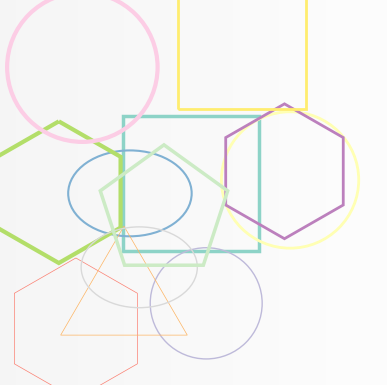[{"shape": "square", "thickness": 2.5, "radius": 0.88, "center": [0.493, 0.524]}, {"shape": "circle", "thickness": 2, "radius": 0.89, "center": [0.749, 0.533]}, {"shape": "circle", "thickness": 1, "radius": 0.72, "center": [0.532, 0.212]}, {"shape": "hexagon", "thickness": 0.5, "radius": 0.92, "center": [0.196, 0.147]}, {"shape": "oval", "thickness": 1.5, "radius": 0.8, "center": [0.335, 0.498]}, {"shape": "triangle", "thickness": 0.5, "radius": 0.94, "center": [0.32, 0.224]}, {"shape": "hexagon", "thickness": 3, "radius": 0.92, "center": [0.152, 0.501]}, {"shape": "circle", "thickness": 3, "radius": 0.97, "center": [0.213, 0.826]}, {"shape": "oval", "thickness": 1, "radius": 0.75, "center": [0.359, 0.306]}, {"shape": "hexagon", "thickness": 2, "radius": 0.88, "center": [0.734, 0.555]}, {"shape": "pentagon", "thickness": 2.5, "radius": 0.86, "center": [0.423, 0.451]}, {"shape": "square", "thickness": 2, "radius": 0.82, "center": [0.625, 0.881]}]